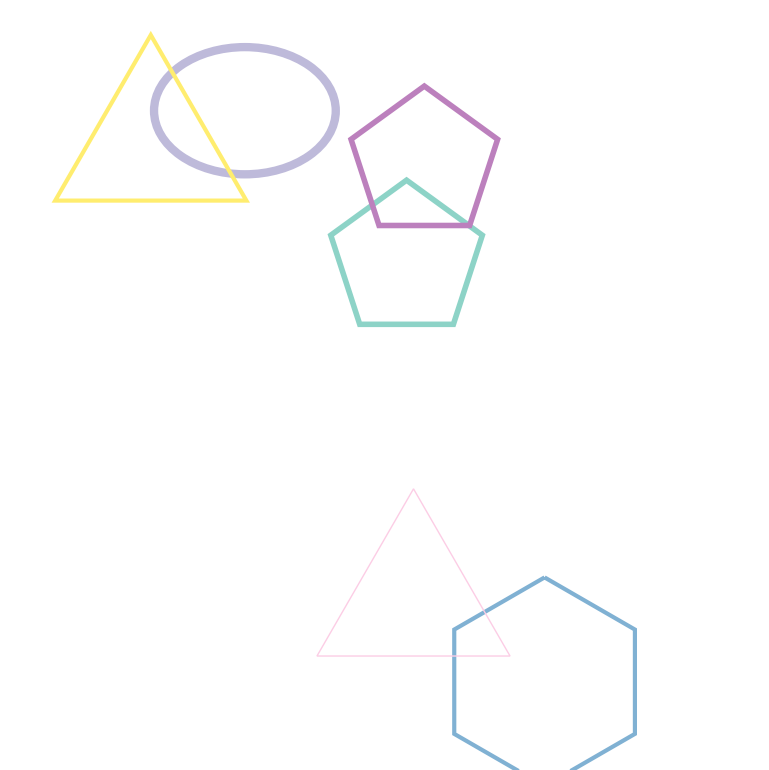[{"shape": "pentagon", "thickness": 2, "radius": 0.52, "center": [0.528, 0.663]}, {"shape": "oval", "thickness": 3, "radius": 0.59, "center": [0.318, 0.856]}, {"shape": "hexagon", "thickness": 1.5, "radius": 0.68, "center": [0.707, 0.115]}, {"shape": "triangle", "thickness": 0.5, "radius": 0.72, "center": [0.537, 0.22]}, {"shape": "pentagon", "thickness": 2, "radius": 0.5, "center": [0.551, 0.788]}, {"shape": "triangle", "thickness": 1.5, "radius": 0.72, "center": [0.196, 0.811]}]